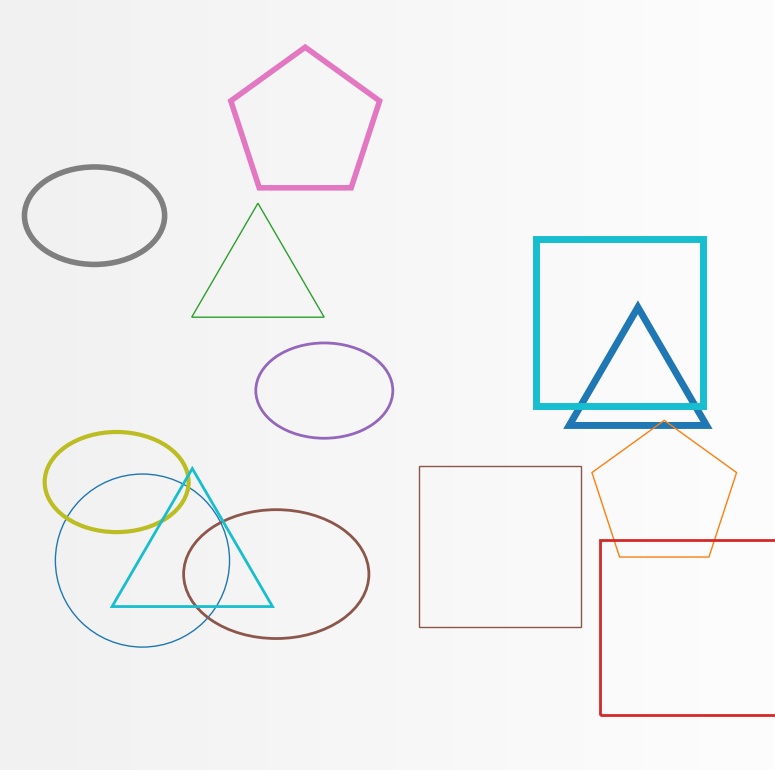[{"shape": "circle", "thickness": 0.5, "radius": 0.56, "center": [0.184, 0.272]}, {"shape": "triangle", "thickness": 2.5, "radius": 0.51, "center": [0.823, 0.499]}, {"shape": "pentagon", "thickness": 0.5, "radius": 0.49, "center": [0.857, 0.356]}, {"shape": "triangle", "thickness": 0.5, "radius": 0.49, "center": [0.333, 0.637]}, {"shape": "square", "thickness": 1, "radius": 0.57, "center": [0.888, 0.185]}, {"shape": "oval", "thickness": 1, "radius": 0.44, "center": [0.418, 0.493]}, {"shape": "square", "thickness": 0.5, "radius": 0.52, "center": [0.645, 0.29]}, {"shape": "oval", "thickness": 1, "radius": 0.6, "center": [0.356, 0.254]}, {"shape": "pentagon", "thickness": 2, "radius": 0.5, "center": [0.394, 0.838]}, {"shape": "oval", "thickness": 2, "radius": 0.45, "center": [0.122, 0.72]}, {"shape": "oval", "thickness": 1.5, "radius": 0.46, "center": [0.15, 0.374]}, {"shape": "triangle", "thickness": 1, "radius": 0.6, "center": [0.248, 0.272]}, {"shape": "square", "thickness": 2.5, "radius": 0.54, "center": [0.799, 0.581]}]